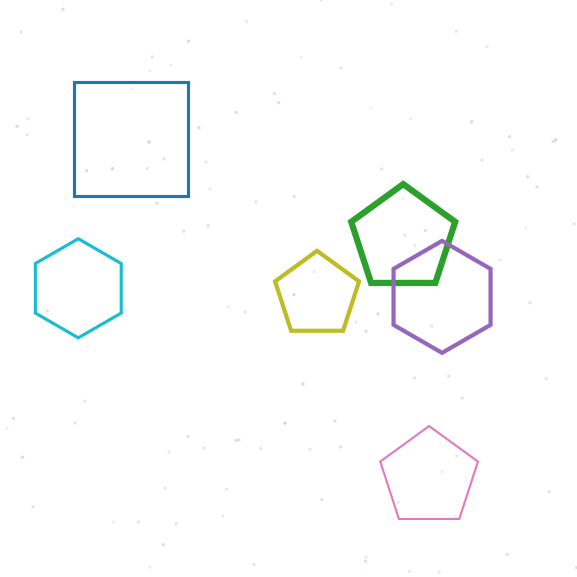[{"shape": "square", "thickness": 1.5, "radius": 0.49, "center": [0.227, 0.759]}, {"shape": "pentagon", "thickness": 3, "radius": 0.47, "center": [0.698, 0.586]}, {"shape": "hexagon", "thickness": 2, "radius": 0.48, "center": [0.765, 0.485]}, {"shape": "pentagon", "thickness": 1, "radius": 0.44, "center": [0.743, 0.172]}, {"shape": "pentagon", "thickness": 2, "radius": 0.38, "center": [0.549, 0.488]}, {"shape": "hexagon", "thickness": 1.5, "radius": 0.43, "center": [0.136, 0.5]}]